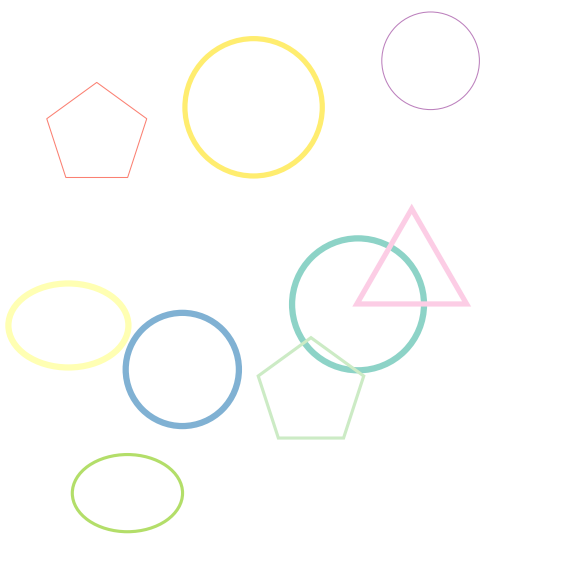[{"shape": "circle", "thickness": 3, "radius": 0.57, "center": [0.62, 0.472]}, {"shape": "oval", "thickness": 3, "radius": 0.52, "center": [0.118, 0.436]}, {"shape": "pentagon", "thickness": 0.5, "radius": 0.46, "center": [0.168, 0.765]}, {"shape": "circle", "thickness": 3, "radius": 0.49, "center": [0.316, 0.359]}, {"shape": "oval", "thickness": 1.5, "radius": 0.48, "center": [0.221, 0.145]}, {"shape": "triangle", "thickness": 2.5, "radius": 0.55, "center": [0.713, 0.528]}, {"shape": "circle", "thickness": 0.5, "radius": 0.42, "center": [0.746, 0.894]}, {"shape": "pentagon", "thickness": 1.5, "radius": 0.48, "center": [0.538, 0.318]}, {"shape": "circle", "thickness": 2.5, "radius": 0.59, "center": [0.439, 0.813]}]